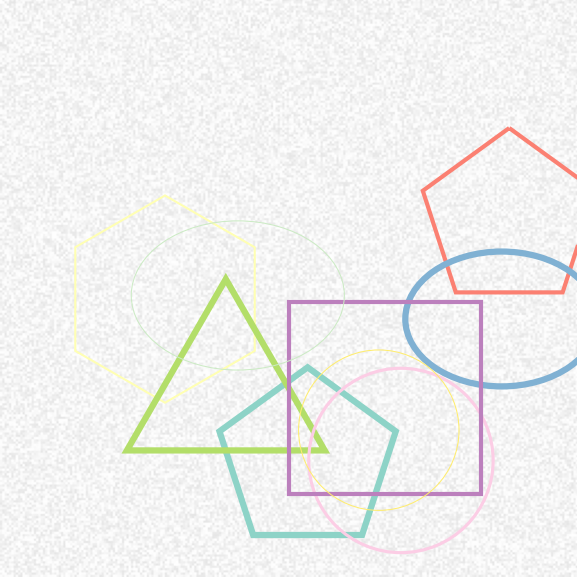[{"shape": "pentagon", "thickness": 3, "radius": 0.8, "center": [0.533, 0.203]}, {"shape": "hexagon", "thickness": 1, "radius": 0.9, "center": [0.286, 0.481]}, {"shape": "pentagon", "thickness": 2, "radius": 0.79, "center": [0.882, 0.62]}, {"shape": "oval", "thickness": 3, "radius": 0.83, "center": [0.869, 0.447]}, {"shape": "triangle", "thickness": 3, "radius": 0.99, "center": [0.391, 0.318]}, {"shape": "circle", "thickness": 1.5, "radius": 0.8, "center": [0.694, 0.202]}, {"shape": "square", "thickness": 2, "radius": 0.83, "center": [0.667, 0.31]}, {"shape": "oval", "thickness": 0.5, "radius": 0.92, "center": [0.412, 0.488]}, {"shape": "circle", "thickness": 0.5, "radius": 0.69, "center": [0.656, 0.254]}]